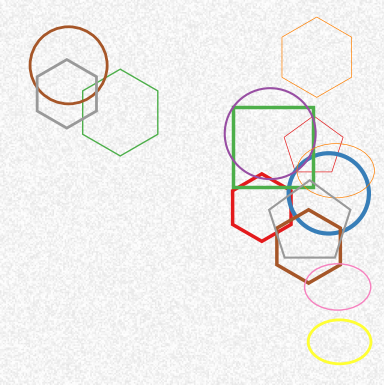[{"shape": "hexagon", "thickness": 2.5, "radius": 0.44, "center": [0.68, 0.461]}, {"shape": "pentagon", "thickness": 0.5, "radius": 0.4, "center": [0.815, 0.619]}, {"shape": "circle", "thickness": 3, "radius": 0.52, "center": [0.854, 0.498]}, {"shape": "square", "thickness": 2.5, "radius": 0.52, "center": [0.709, 0.618]}, {"shape": "hexagon", "thickness": 1, "radius": 0.56, "center": [0.312, 0.708]}, {"shape": "circle", "thickness": 1.5, "radius": 0.59, "center": [0.702, 0.653]}, {"shape": "hexagon", "thickness": 0.5, "radius": 0.52, "center": [0.823, 0.851]}, {"shape": "oval", "thickness": 0.5, "radius": 0.5, "center": [0.872, 0.557]}, {"shape": "oval", "thickness": 2, "radius": 0.41, "center": [0.882, 0.112]}, {"shape": "hexagon", "thickness": 2.5, "radius": 0.48, "center": [0.802, 0.36]}, {"shape": "circle", "thickness": 2, "radius": 0.5, "center": [0.178, 0.83]}, {"shape": "oval", "thickness": 1, "radius": 0.43, "center": [0.877, 0.255]}, {"shape": "pentagon", "thickness": 1.5, "radius": 0.56, "center": [0.805, 0.421]}, {"shape": "hexagon", "thickness": 2, "radius": 0.44, "center": [0.174, 0.756]}]